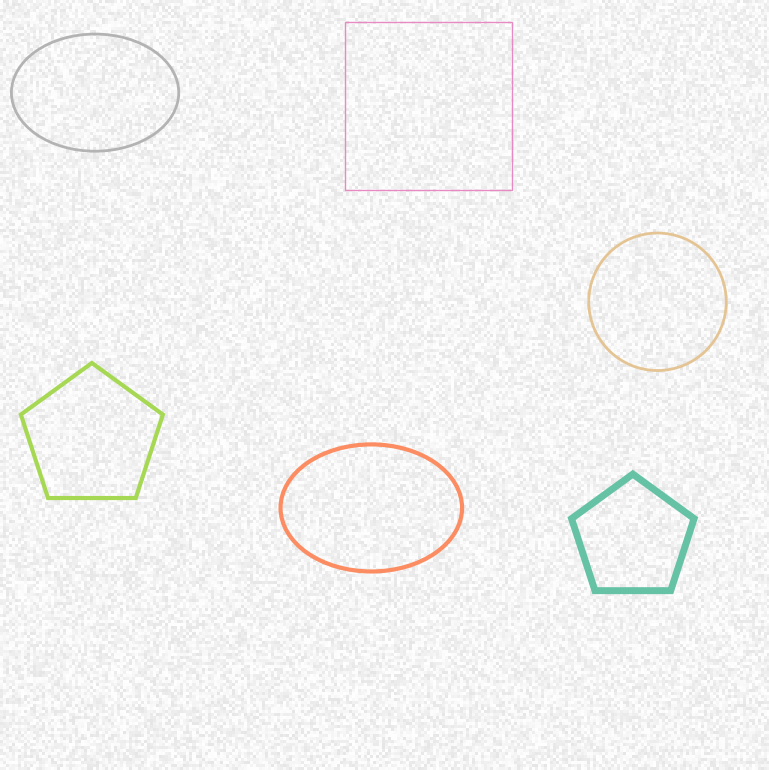[{"shape": "pentagon", "thickness": 2.5, "radius": 0.42, "center": [0.822, 0.301]}, {"shape": "oval", "thickness": 1.5, "radius": 0.59, "center": [0.482, 0.34]}, {"shape": "square", "thickness": 0.5, "radius": 0.54, "center": [0.556, 0.862]}, {"shape": "pentagon", "thickness": 1.5, "radius": 0.48, "center": [0.119, 0.432]}, {"shape": "circle", "thickness": 1, "radius": 0.45, "center": [0.854, 0.608]}, {"shape": "oval", "thickness": 1, "radius": 0.54, "center": [0.123, 0.88]}]